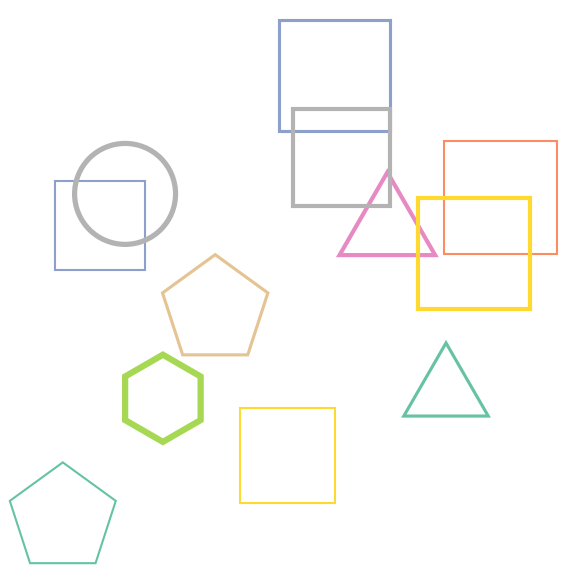[{"shape": "pentagon", "thickness": 1, "radius": 0.48, "center": [0.109, 0.102]}, {"shape": "triangle", "thickness": 1.5, "radius": 0.42, "center": [0.772, 0.321]}, {"shape": "square", "thickness": 1, "radius": 0.49, "center": [0.867, 0.657]}, {"shape": "square", "thickness": 1, "radius": 0.39, "center": [0.173, 0.609]}, {"shape": "square", "thickness": 1.5, "radius": 0.48, "center": [0.579, 0.868]}, {"shape": "triangle", "thickness": 2, "radius": 0.48, "center": [0.671, 0.605]}, {"shape": "hexagon", "thickness": 3, "radius": 0.38, "center": [0.282, 0.309]}, {"shape": "square", "thickness": 2, "radius": 0.48, "center": [0.821, 0.56]}, {"shape": "square", "thickness": 1, "radius": 0.41, "center": [0.498, 0.211]}, {"shape": "pentagon", "thickness": 1.5, "radius": 0.48, "center": [0.373, 0.462]}, {"shape": "circle", "thickness": 2.5, "radius": 0.44, "center": [0.217, 0.663]}, {"shape": "square", "thickness": 2, "radius": 0.42, "center": [0.591, 0.726]}]